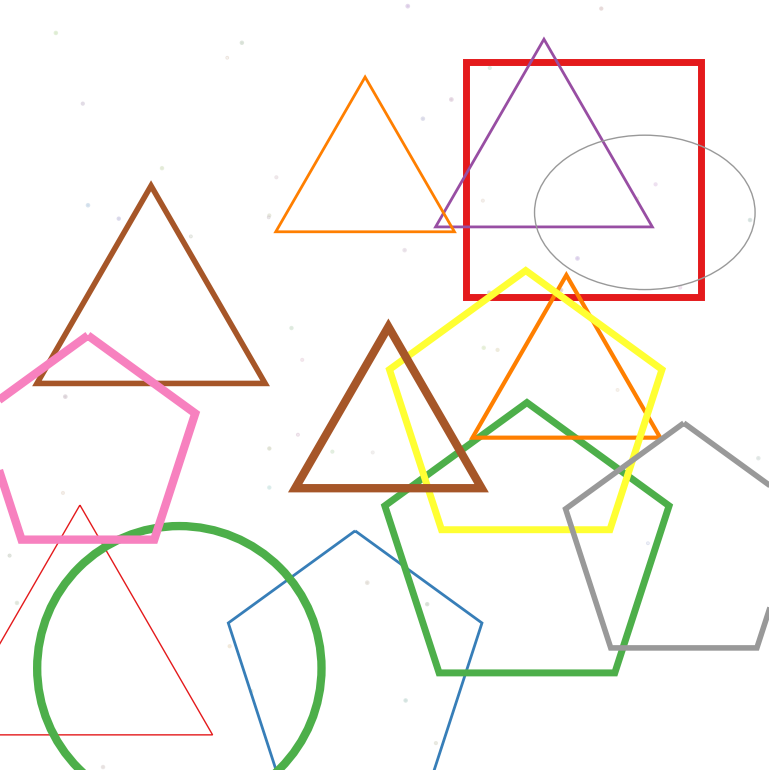[{"shape": "square", "thickness": 2.5, "radius": 0.76, "center": [0.758, 0.766]}, {"shape": "triangle", "thickness": 0.5, "radius": 0.99, "center": [0.104, 0.145]}, {"shape": "pentagon", "thickness": 1, "radius": 0.87, "center": [0.461, 0.137]}, {"shape": "pentagon", "thickness": 2.5, "radius": 0.97, "center": [0.684, 0.283]}, {"shape": "circle", "thickness": 3, "radius": 0.92, "center": [0.233, 0.132]}, {"shape": "triangle", "thickness": 1, "radius": 0.81, "center": [0.706, 0.787]}, {"shape": "triangle", "thickness": 1.5, "radius": 0.7, "center": [0.736, 0.502]}, {"shape": "triangle", "thickness": 1, "radius": 0.67, "center": [0.474, 0.766]}, {"shape": "pentagon", "thickness": 2.5, "radius": 0.93, "center": [0.683, 0.463]}, {"shape": "triangle", "thickness": 2, "radius": 0.86, "center": [0.196, 0.588]}, {"shape": "triangle", "thickness": 3, "radius": 0.7, "center": [0.504, 0.436]}, {"shape": "pentagon", "thickness": 3, "radius": 0.73, "center": [0.114, 0.418]}, {"shape": "pentagon", "thickness": 2, "radius": 0.81, "center": [0.888, 0.289]}, {"shape": "oval", "thickness": 0.5, "radius": 0.72, "center": [0.837, 0.724]}]